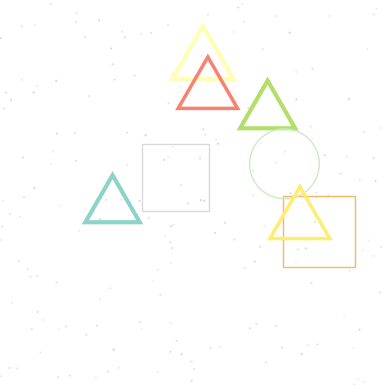[{"shape": "triangle", "thickness": 3, "radius": 0.41, "center": [0.292, 0.463]}, {"shape": "triangle", "thickness": 3, "radius": 0.46, "center": [0.527, 0.841]}, {"shape": "triangle", "thickness": 2.5, "radius": 0.45, "center": [0.54, 0.763]}, {"shape": "square", "thickness": 1, "radius": 0.46, "center": [0.828, 0.399]}, {"shape": "triangle", "thickness": 3, "radius": 0.41, "center": [0.695, 0.708]}, {"shape": "square", "thickness": 1, "radius": 0.43, "center": [0.455, 0.54]}, {"shape": "circle", "thickness": 1, "radius": 0.45, "center": [0.739, 0.574]}, {"shape": "triangle", "thickness": 2.5, "radius": 0.45, "center": [0.779, 0.425]}]